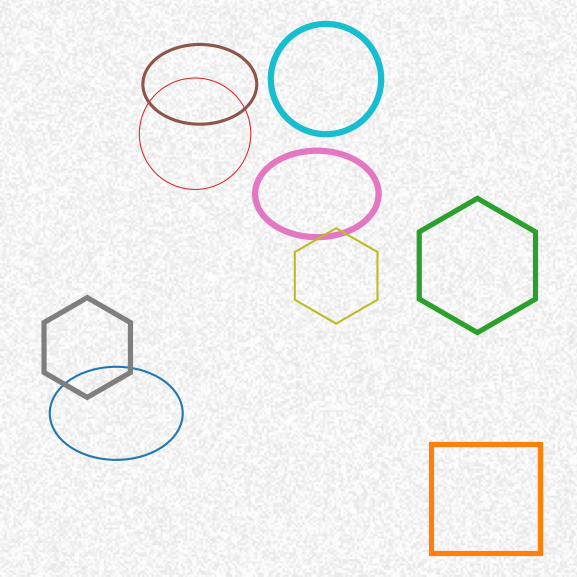[{"shape": "oval", "thickness": 1, "radius": 0.58, "center": [0.201, 0.283]}, {"shape": "square", "thickness": 2.5, "radius": 0.47, "center": [0.84, 0.136]}, {"shape": "hexagon", "thickness": 2.5, "radius": 0.58, "center": [0.827, 0.539]}, {"shape": "circle", "thickness": 0.5, "radius": 0.48, "center": [0.338, 0.768]}, {"shape": "oval", "thickness": 1.5, "radius": 0.49, "center": [0.346, 0.853]}, {"shape": "oval", "thickness": 3, "radius": 0.53, "center": [0.549, 0.663]}, {"shape": "hexagon", "thickness": 2.5, "radius": 0.43, "center": [0.151, 0.397]}, {"shape": "hexagon", "thickness": 1, "radius": 0.41, "center": [0.582, 0.521]}, {"shape": "circle", "thickness": 3, "radius": 0.48, "center": [0.564, 0.862]}]